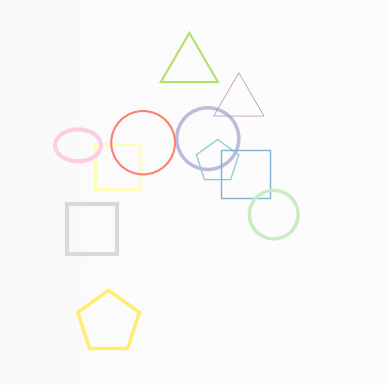[{"shape": "pentagon", "thickness": 1, "radius": 0.29, "center": [0.561, 0.58]}, {"shape": "square", "thickness": 2, "radius": 0.29, "center": [0.303, 0.566]}, {"shape": "circle", "thickness": 2.5, "radius": 0.4, "center": [0.536, 0.64]}, {"shape": "circle", "thickness": 1.5, "radius": 0.41, "center": [0.369, 0.629]}, {"shape": "square", "thickness": 1, "radius": 0.31, "center": [0.633, 0.547]}, {"shape": "triangle", "thickness": 1.5, "radius": 0.43, "center": [0.489, 0.829]}, {"shape": "oval", "thickness": 3, "radius": 0.3, "center": [0.201, 0.623]}, {"shape": "square", "thickness": 3, "radius": 0.33, "center": [0.238, 0.405]}, {"shape": "triangle", "thickness": 0.5, "radius": 0.37, "center": [0.616, 0.736]}, {"shape": "circle", "thickness": 2.5, "radius": 0.31, "center": [0.706, 0.443]}, {"shape": "pentagon", "thickness": 2.5, "radius": 0.42, "center": [0.28, 0.162]}]